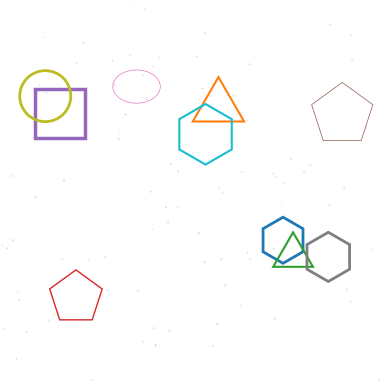[{"shape": "hexagon", "thickness": 2, "radius": 0.3, "center": [0.735, 0.376]}, {"shape": "triangle", "thickness": 1.5, "radius": 0.38, "center": [0.567, 0.723]}, {"shape": "triangle", "thickness": 1.5, "radius": 0.3, "center": [0.761, 0.337]}, {"shape": "pentagon", "thickness": 1, "radius": 0.36, "center": [0.197, 0.227]}, {"shape": "square", "thickness": 2.5, "radius": 0.32, "center": [0.156, 0.706]}, {"shape": "pentagon", "thickness": 0.5, "radius": 0.42, "center": [0.889, 0.702]}, {"shape": "oval", "thickness": 0.5, "radius": 0.31, "center": [0.355, 0.775]}, {"shape": "hexagon", "thickness": 2, "radius": 0.32, "center": [0.853, 0.333]}, {"shape": "circle", "thickness": 2, "radius": 0.33, "center": [0.118, 0.75]}, {"shape": "hexagon", "thickness": 1.5, "radius": 0.39, "center": [0.534, 0.651]}]